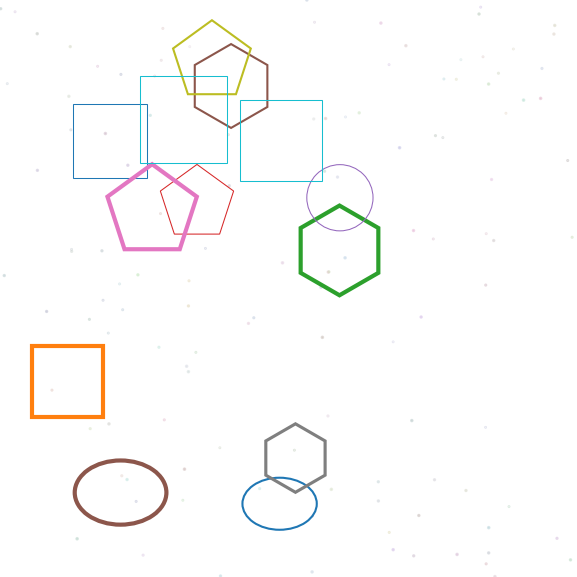[{"shape": "oval", "thickness": 1, "radius": 0.32, "center": [0.484, 0.127]}, {"shape": "square", "thickness": 0.5, "radius": 0.32, "center": [0.191, 0.754]}, {"shape": "square", "thickness": 2, "radius": 0.31, "center": [0.117, 0.338]}, {"shape": "hexagon", "thickness": 2, "radius": 0.39, "center": [0.588, 0.565]}, {"shape": "pentagon", "thickness": 0.5, "radius": 0.33, "center": [0.341, 0.648]}, {"shape": "circle", "thickness": 0.5, "radius": 0.29, "center": [0.589, 0.657]}, {"shape": "oval", "thickness": 2, "radius": 0.4, "center": [0.209, 0.146]}, {"shape": "hexagon", "thickness": 1, "radius": 0.36, "center": [0.4, 0.85]}, {"shape": "pentagon", "thickness": 2, "radius": 0.41, "center": [0.263, 0.633]}, {"shape": "hexagon", "thickness": 1.5, "radius": 0.3, "center": [0.512, 0.206]}, {"shape": "pentagon", "thickness": 1, "radius": 0.35, "center": [0.367, 0.893]}, {"shape": "square", "thickness": 0.5, "radius": 0.35, "center": [0.486, 0.756]}, {"shape": "square", "thickness": 0.5, "radius": 0.38, "center": [0.317, 0.793]}]